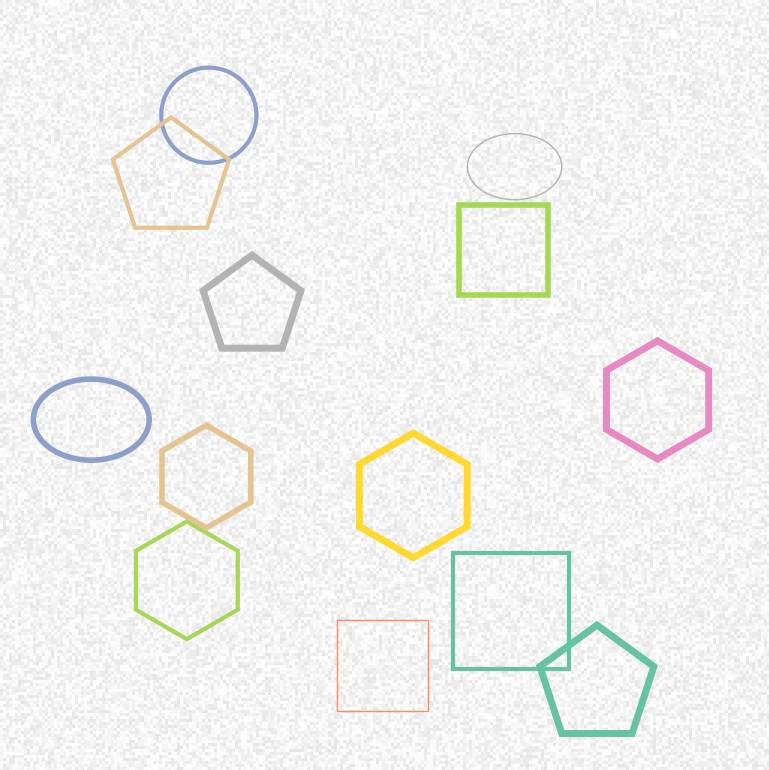[{"shape": "square", "thickness": 1.5, "radius": 0.38, "center": [0.664, 0.206]}, {"shape": "pentagon", "thickness": 2.5, "radius": 0.39, "center": [0.775, 0.11]}, {"shape": "square", "thickness": 0.5, "radius": 0.3, "center": [0.497, 0.135]}, {"shape": "circle", "thickness": 1.5, "radius": 0.31, "center": [0.271, 0.85]}, {"shape": "oval", "thickness": 2, "radius": 0.38, "center": [0.119, 0.455]}, {"shape": "hexagon", "thickness": 2.5, "radius": 0.38, "center": [0.854, 0.481]}, {"shape": "square", "thickness": 2, "radius": 0.29, "center": [0.654, 0.675]}, {"shape": "hexagon", "thickness": 1.5, "radius": 0.38, "center": [0.243, 0.246]}, {"shape": "hexagon", "thickness": 2.5, "radius": 0.4, "center": [0.537, 0.357]}, {"shape": "hexagon", "thickness": 2, "radius": 0.33, "center": [0.268, 0.381]}, {"shape": "pentagon", "thickness": 1.5, "radius": 0.4, "center": [0.222, 0.768]}, {"shape": "pentagon", "thickness": 2.5, "radius": 0.33, "center": [0.327, 0.602]}, {"shape": "oval", "thickness": 0.5, "radius": 0.31, "center": [0.668, 0.784]}]